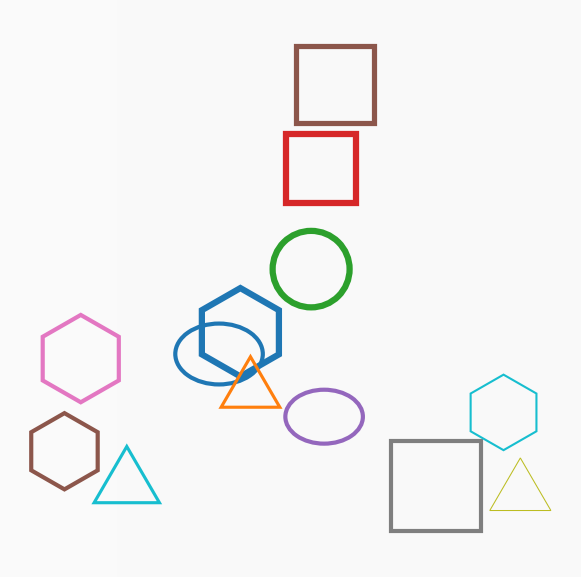[{"shape": "oval", "thickness": 2, "radius": 0.38, "center": [0.377, 0.386]}, {"shape": "hexagon", "thickness": 3, "radius": 0.38, "center": [0.414, 0.424]}, {"shape": "triangle", "thickness": 1.5, "radius": 0.29, "center": [0.431, 0.323]}, {"shape": "circle", "thickness": 3, "radius": 0.33, "center": [0.535, 0.533]}, {"shape": "square", "thickness": 3, "radius": 0.3, "center": [0.552, 0.708]}, {"shape": "oval", "thickness": 2, "radius": 0.33, "center": [0.558, 0.278]}, {"shape": "hexagon", "thickness": 2, "radius": 0.33, "center": [0.111, 0.218]}, {"shape": "square", "thickness": 2.5, "radius": 0.34, "center": [0.576, 0.853]}, {"shape": "hexagon", "thickness": 2, "radius": 0.38, "center": [0.139, 0.378]}, {"shape": "square", "thickness": 2, "radius": 0.39, "center": [0.75, 0.157]}, {"shape": "triangle", "thickness": 0.5, "radius": 0.3, "center": [0.895, 0.145]}, {"shape": "triangle", "thickness": 1.5, "radius": 0.32, "center": [0.218, 0.161]}, {"shape": "hexagon", "thickness": 1, "radius": 0.33, "center": [0.866, 0.285]}]